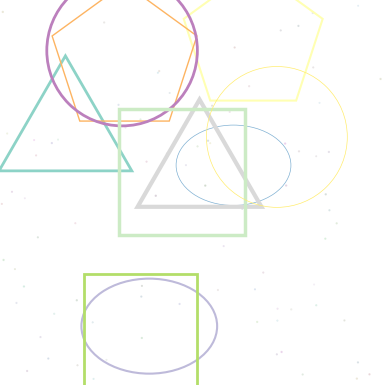[{"shape": "triangle", "thickness": 2, "radius": 1.0, "center": [0.17, 0.656]}, {"shape": "pentagon", "thickness": 1.5, "radius": 0.95, "center": [0.658, 0.892]}, {"shape": "oval", "thickness": 1.5, "radius": 0.88, "center": [0.388, 0.153]}, {"shape": "oval", "thickness": 0.5, "radius": 0.75, "center": [0.607, 0.571]}, {"shape": "pentagon", "thickness": 1, "radius": 0.99, "center": [0.323, 0.845]}, {"shape": "square", "thickness": 2, "radius": 0.73, "center": [0.364, 0.142]}, {"shape": "triangle", "thickness": 3, "radius": 0.93, "center": [0.518, 0.556]}, {"shape": "circle", "thickness": 2, "radius": 0.98, "center": [0.317, 0.869]}, {"shape": "square", "thickness": 2.5, "radius": 0.82, "center": [0.472, 0.553]}, {"shape": "circle", "thickness": 0.5, "radius": 0.91, "center": [0.719, 0.644]}]